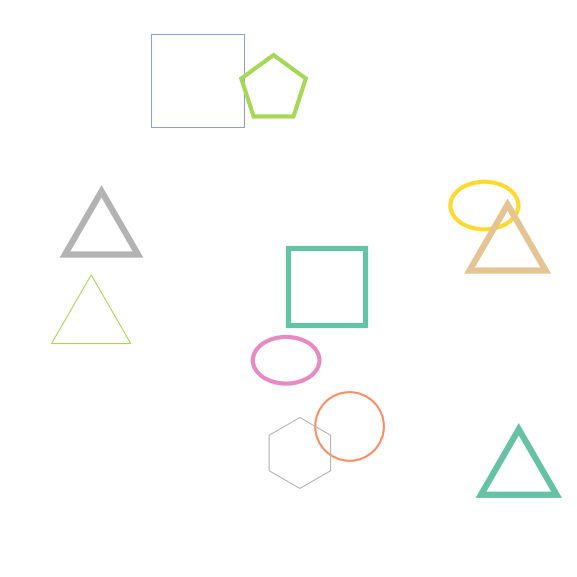[{"shape": "square", "thickness": 2.5, "radius": 0.33, "center": [0.565, 0.502]}, {"shape": "triangle", "thickness": 3, "radius": 0.38, "center": [0.898, 0.18]}, {"shape": "circle", "thickness": 1, "radius": 0.3, "center": [0.605, 0.261]}, {"shape": "square", "thickness": 0.5, "radius": 0.4, "center": [0.342, 0.86]}, {"shape": "oval", "thickness": 2, "radius": 0.29, "center": [0.495, 0.375]}, {"shape": "triangle", "thickness": 0.5, "radius": 0.4, "center": [0.158, 0.444]}, {"shape": "pentagon", "thickness": 2, "radius": 0.29, "center": [0.474, 0.845]}, {"shape": "oval", "thickness": 2, "radius": 0.29, "center": [0.839, 0.643]}, {"shape": "triangle", "thickness": 3, "radius": 0.38, "center": [0.879, 0.569]}, {"shape": "hexagon", "thickness": 0.5, "radius": 0.31, "center": [0.519, 0.215]}, {"shape": "triangle", "thickness": 3, "radius": 0.37, "center": [0.176, 0.595]}]